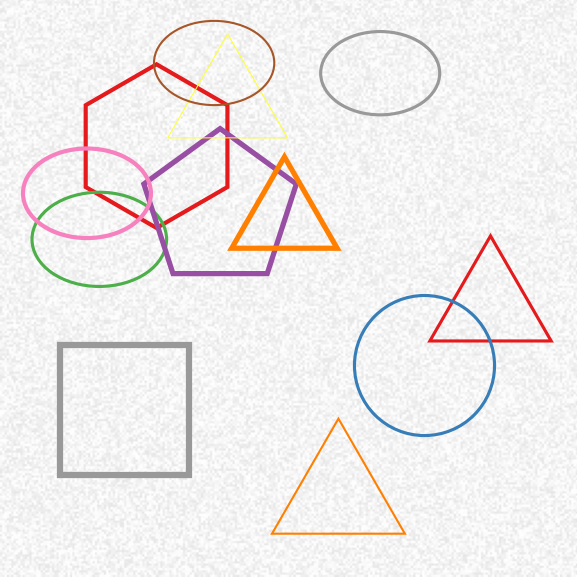[{"shape": "hexagon", "thickness": 2, "radius": 0.71, "center": [0.271, 0.746]}, {"shape": "triangle", "thickness": 1.5, "radius": 0.61, "center": [0.849, 0.469]}, {"shape": "circle", "thickness": 1.5, "radius": 0.61, "center": [0.735, 0.366]}, {"shape": "oval", "thickness": 1.5, "radius": 0.58, "center": [0.172, 0.585]}, {"shape": "pentagon", "thickness": 2.5, "radius": 0.69, "center": [0.381, 0.638]}, {"shape": "triangle", "thickness": 2.5, "radius": 0.53, "center": [0.493, 0.622]}, {"shape": "triangle", "thickness": 1, "radius": 0.66, "center": [0.586, 0.141]}, {"shape": "triangle", "thickness": 0.5, "radius": 0.6, "center": [0.394, 0.82]}, {"shape": "oval", "thickness": 1, "radius": 0.52, "center": [0.371, 0.89]}, {"shape": "oval", "thickness": 2, "radius": 0.55, "center": [0.151, 0.664]}, {"shape": "oval", "thickness": 1.5, "radius": 0.52, "center": [0.658, 0.872]}, {"shape": "square", "thickness": 3, "radius": 0.56, "center": [0.216, 0.289]}]